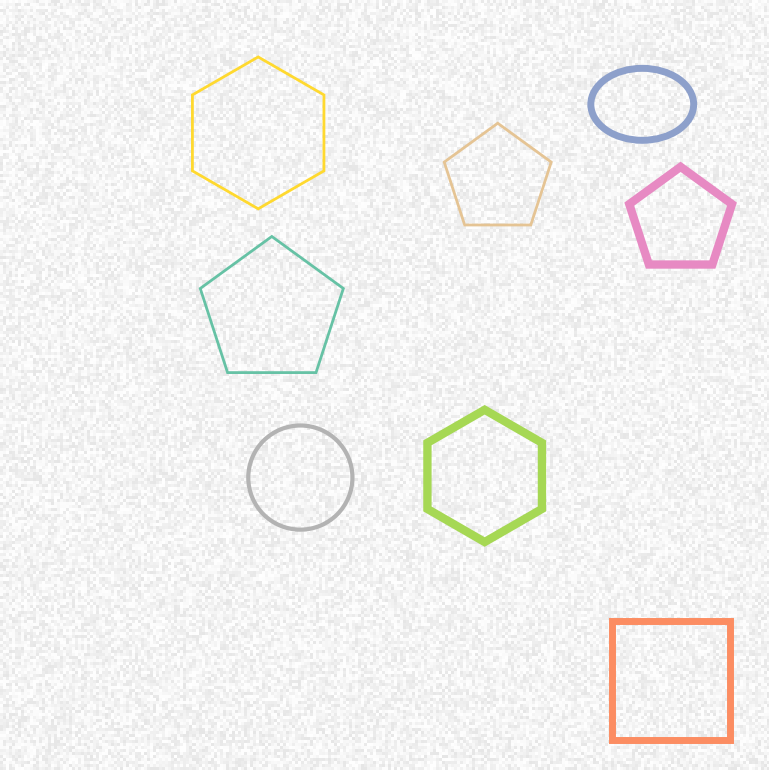[{"shape": "pentagon", "thickness": 1, "radius": 0.49, "center": [0.353, 0.595]}, {"shape": "square", "thickness": 2.5, "radius": 0.39, "center": [0.871, 0.116]}, {"shape": "oval", "thickness": 2.5, "radius": 0.33, "center": [0.834, 0.865]}, {"shape": "pentagon", "thickness": 3, "radius": 0.35, "center": [0.884, 0.713]}, {"shape": "hexagon", "thickness": 3, "radius": 0.43, "center": [0.629, 0.382]}, {"shape": "hexagon", "thickness": 1, "radius": 0.49, "center": [0.335, 0.827]}, {"shape": "pentagon", "thickness": 1, "radius": 0.37, "center": [0.646, 0.767]}, {"shape": "circle", "thickness": 1.5, "radius": 0.34, "center": [0.39, 0.38]}]